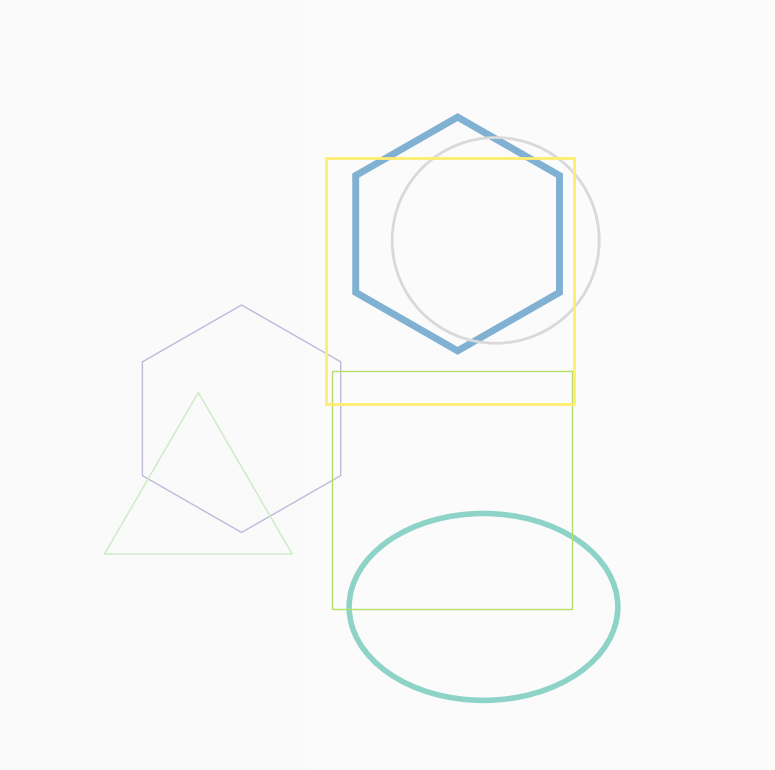[{"shape": "oval", "thickness": 2, "radius": 0.87, "center": [0.624, 0.212]}, {"shape": "hexagon", "thickness": 0.5, "radius": 0.74, "center": [0.312, 0.456]}, {"shape": "hexagon", "thickness": 2.5, "radius": 0.76, "center": [0.59, 0.696]}, {"shape": "square", "thickness": 0.5, "radius": 0.77, "center": [0.583, 0.363]}, {"shape": "circle", "thickness": 1, "radius": 0.67, "center": [0.64, 0.688]}, {"shape": "triangle", "thickness": 0.5, "radius": 0.7, "center": [0.256, 0.35]}, {"shape": "square", "thickness": 1, "radius": 0.8, "center": [0.581, 0.635]}]